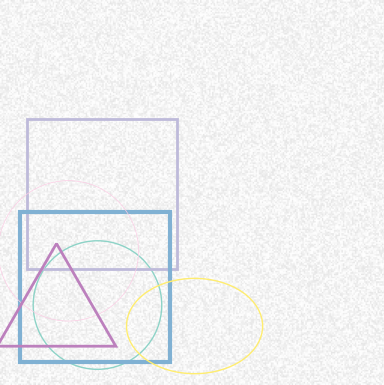[{"shape": "circle", "thickness": 1, "radius": 0.83, "center": [0.253, 0.208]}, {"shape": "square", "thickness": 2, "radius": 0.98, "center": [0.265, 0.496]}, {"shape": "square", "thickness": 3, "radius": 0.97, "center": [0.246, 0.255]}, {"shape": "circle", "thickness": 0.5, "radius": 0.91, "center": [0.178, 0.348]}, {"shape": "triangle", "thickness": 2, "radius": 0.89, "center": [0.147, 0.19]}, {"shape": "oval", "thickness": 1, "radius": 0.88, "center": [0.505, 0.153]}]